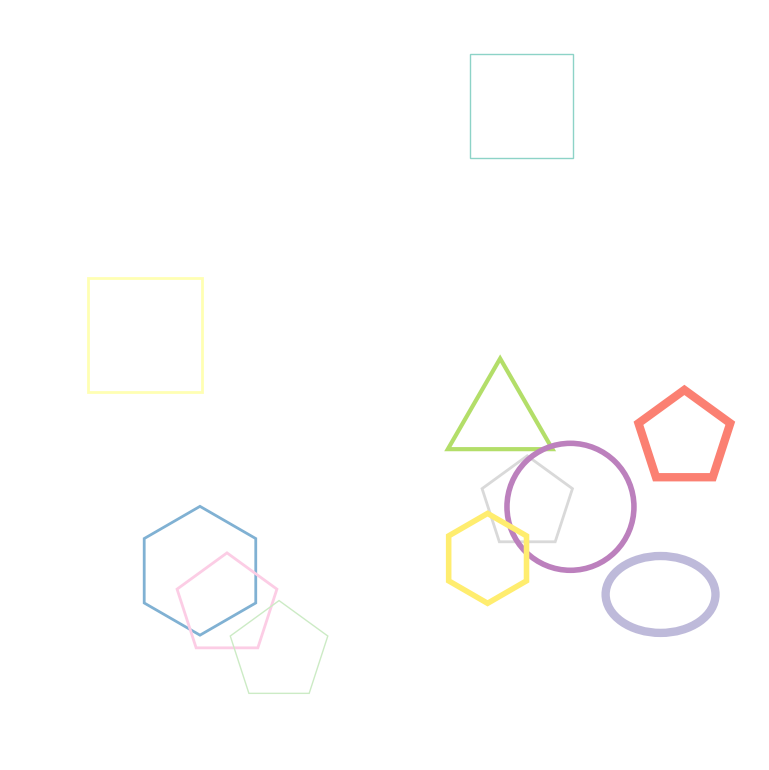[{"shape": "square", "thickness": 0.5, "radius": 0.34, "center": [0.677, 0.862]}, {"shape": "square", "thickness": 1, "radius": 0.37, "center": [0.188, 0.565]}, {"shape": "oval", "thickness": 3, "radius": 0.36, "center": [0.858, 0.228]}, {"shape": "pentagon", "thickness": 3, "radius": 0.31, "center": [0.889, 0.431]}, {"shape": "hexagon", "thickness": 1, "radius": 0.42, "center": [0.26, 0.259]}, {"shape": "triangle", "thickness": 1.5, "radius": 0.39, "center": [0.65, 0.456]}, {"shape": "pentagon", "thickness": 1, "radius": 0.34, "center": [0.295, 0.214]}, {"shape": "pentagon", "thickness": 1, "radius": 0.31, "center": [0.685, 0.346]}, {"shape": "circle", "thickness": 2, "radius": 0.41, "center": [0.741, 0.342]}, {"shape": "pentagon", "thickness": 0.5, "radius": 0.33, "center": [0.362, 0.153]}, {"shape": "hexagon", "thickness": 2, "radius": 0.29, "center": [0.633, 0.275]}]